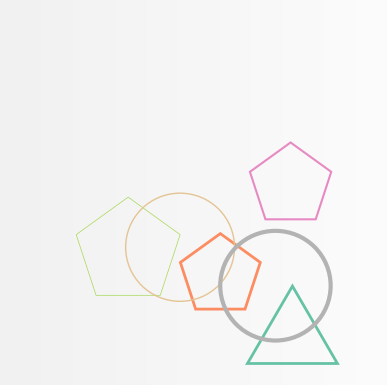[{"shape": "triangle", "thickness": 2, "radius": 0.67, "center": [0.755, 0.123]}, {"shape": "pentagon", "thickness": 2, "radius": 0.54, "center": [0.569, 0.285]}, {"shape": "pentagon", "thickness": 1.5, "radius": 0.55, "center": [0.75, 0.52]}, {"shape": "pentagon", "thickness": 0.5, "radius": 0.7, "center": [0.331, 0.347]}, {"shape": "circle", "thickness": 1, "radius": 0.7, "center": [0.465, 0.358]}, {"shape": "circle", "thickness": 3, "radius": 0.71, "center": [0.711, 0.258]}]